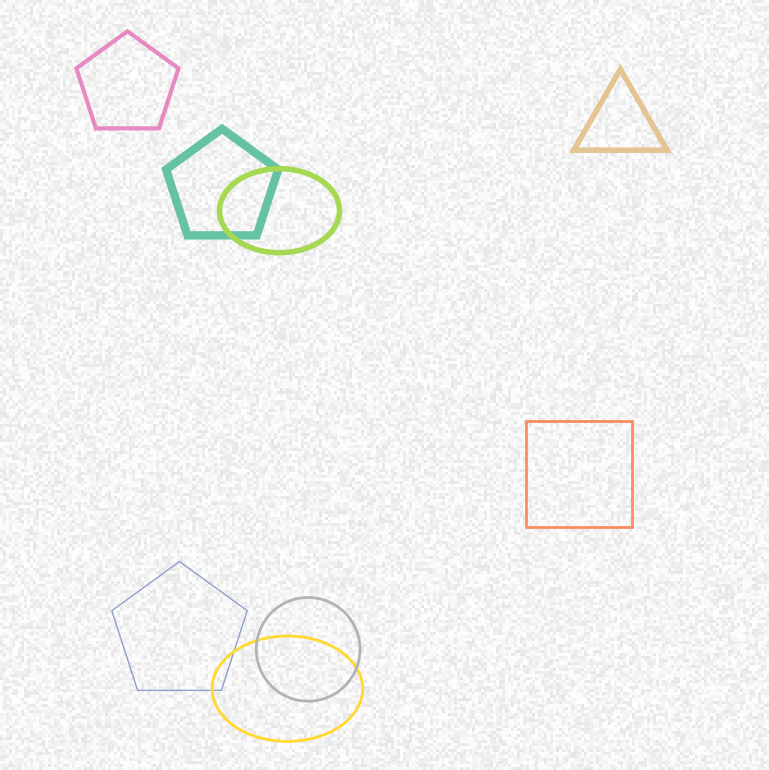[{"shape": "pentagon", "thickness": 3, "radius": 0.38, "center": [0.288, 0.756]}, {"shape": "square", "thickness": 1, "radius": 0.34, "center": [0.752, 0.385]}, {"shape": "pentagon", "thickness": 0.5, "radius": 0.46, "center": [0.233, 0.178]}, {"shape": "pentagon", "thickness": 1.5, "radius": 0.35, "center": [0.166, 0.89]}, {"shape": "oval", "thickness": 2, "radius": 0.39, "center": [0.363, 0.726]}, {"shape": "oval", "thickness": 1, "radius": 0.49, "center": [0.373, 0.106]}, {"shape": "triangle", "thickness": 2, "radius": 0.35, "center": [0.806, 0.84]}, {"shape": "circle", "thickness": 1, "radius": 0.34, "center": [0.4, 0.157]}]